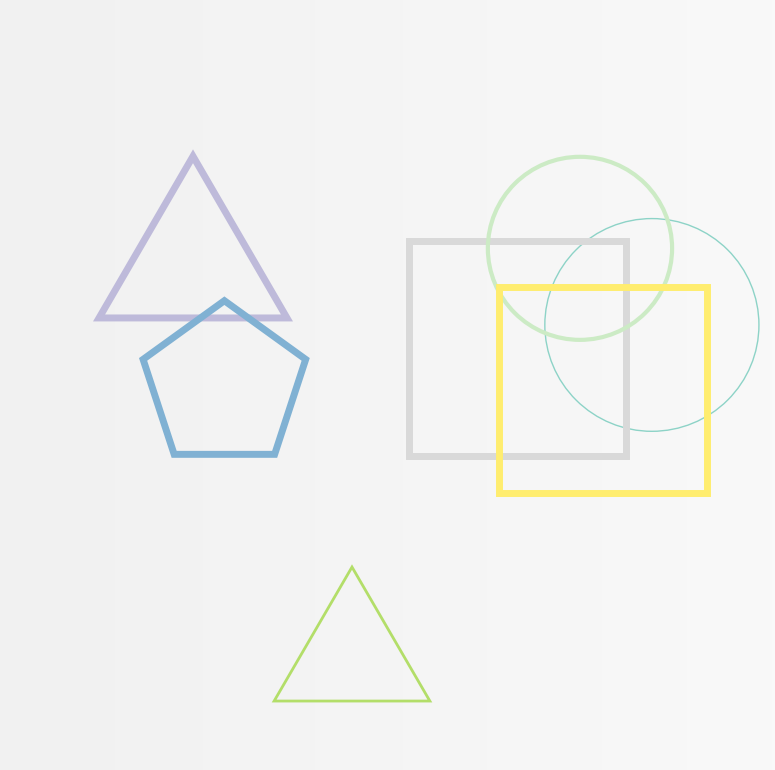[{"shape": "circle", "thickness": 0.5, "radius": 0.69, "center": [0.841, 0.578]}, {"shape": "triangle", "thickness": 2.5, "radius": 0.7, "center": [0.249, 0.657]}, {"shape": "pentagon", "thickness": 2.5, "radius": 0.55, "center": [0.29, 0.499]}, {"shape": "triangle", "thickness": 1, "radius": 0.58, "center": [0.454, 0.148]}, {"shape": "square", "thickness": 2.5, "radius": 0.7, "center": [0.668, 0.547]}, {"shape": "circle", "thickness": 1.5, "radius": 0.59, "center": [0.748, 0.677]}, {"shape": "square", "thickness": 2.5, "radius": 0.67, "center": [0.778, 0.494]}]